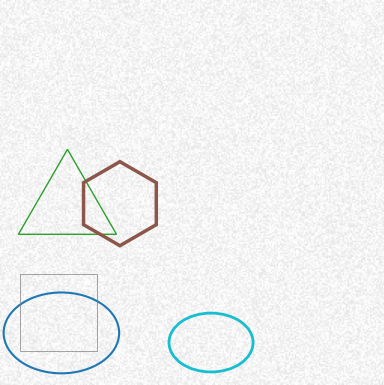[{"shape": "oval", "thickness": 1.5, "radius": 0.75, "center": [0.159, 0.135]}, {"shape": "triangle", "thickness": 1, "radius": 0.74, "center": [0.175, 0.465]}, {"shape": "hexagon", "thickness": 2.5, "radius": 0.55, "center": [0.311, 0.471]}, {"shape": "square", "thickness": 0.5, "radius": 0.5, "center": [0.152, 0.188]}, {"shape": "oval", "thickness": 2, "radius": 0.55, "center": [0.548, 0.11]}]